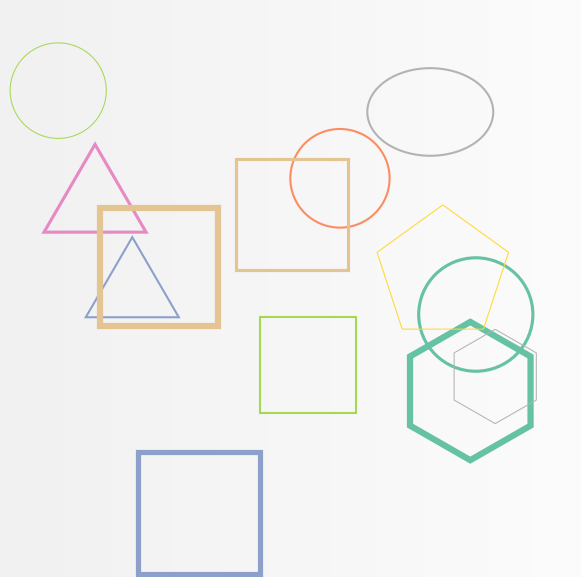[{"shape": "circle", "thickness": 1.5, "radius": 0.49, "center": [0.819, 0.455]}, {"shape": "hexagon", "thickness": 3, "radius": 0.6, "center": [0.809, 0.322]}, {"shape": "circle", "thickness": 1, "radius": 0.43, "center": [0.585, 0.69]}, {"shape": "square", "thickness": 2.5, "radius": 0.53, "center": [0.342, 0.112]}, {"shape": "triangle", "thickness": 1, "radius": 0.46, "center": [0.228, 0.496]}, {"shape": "triangle", "thickness": 1.5, "radius": 0.51, "center": [0.163, 0.648]}, {"shape": "circle", "thickness": 0.5, "radius": 0.41, "center": [0.1, 0.842]}, {"shape": "square", "thickness": 1, "radius": 0.41, "center": [0.529, 0.367]}, {"shape": "pentagon", "thickness": 0.5, "radius": 0.59, "center": [0.762, 0.525]}, {"shape": "square", "thickness": 1.5, "radius": 0.48, "center": [0.502, 0.628]}, {"shape": "square", "thickness": 3, "radius": 0.51, "center": [0.274, 0.537]}, {"shape": "hexagon", "thickness": 0.5, "radius": 0.41, "center": [0.852, 0.347]}, {"shape": "oval", "thickness": 1, "radius": 0.54, "center": [0.74, 0.805]}]